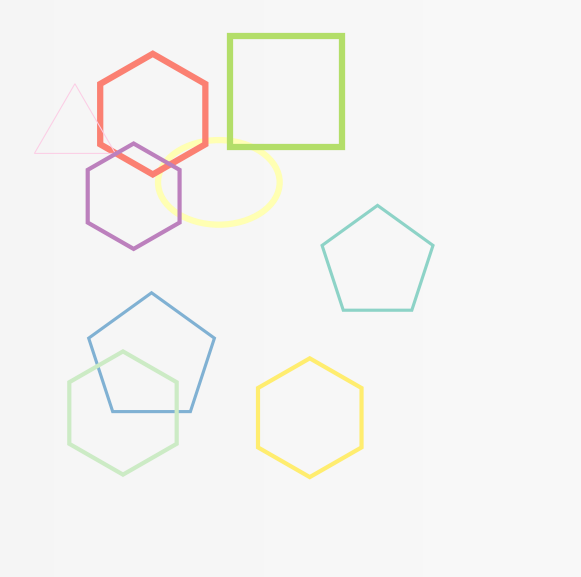[{"shape": "pentagon", "thickness": 1.5, "radius": 0.5, "center": [0.65, 0.543]}, {"shape": "oval", "thickness": 3, "radius": 0.52, "center": [0.377, 0.683]}, {"shape": "hexagon", "thickness": 3, "radius": 0.52, "center": [0.263, 0.802]}, {"shape": "pentagon", "thickness": 1.5, "radius": 0.57, "center": [0.261, 0.378]}, {"shape": "square", "thickness": 3, "radius": 0.48, "center": [0.492, 0.841]}, {"shape": "triangle", "thickness": 0.5, "radius": 0.4, "center": [0.129, 0.774]}, {"shape": "hexagon", "thickness": 2, "radius": 0.46, "center": [0.23, 0.659]}, {"shape": "hexagon", "thickness": 2, "radius": 0.53, "center": [0.212, 0.284]}, {"shape": "hexagon", "thickness": 2, "radius": 0.51, "center": [0.533, 0.276]}]